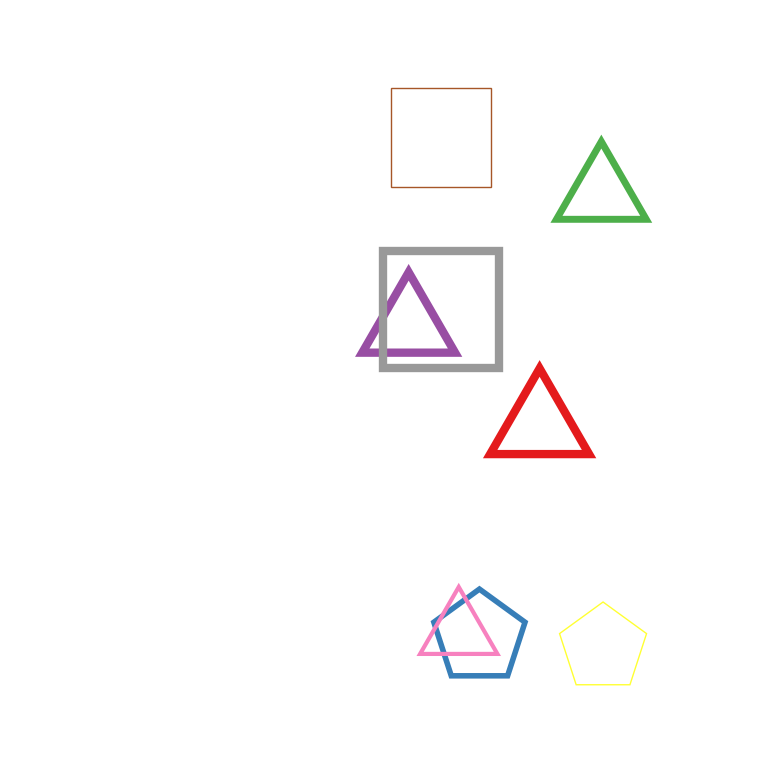[{"shape": "triangle", "thickness": 3, "radius": 0.37, "center": [0.701, 0.447]}, {"shape": "pentagon", "thickness": 2, "radius": 0.31, "center": [0.623, 0.173]}, {"shape": "triangle", "thickness": 2.5, "radius": 0.34, "center": [0.781, 0.749]}, {"shape": "triangle", "thickness": 3, "radius": 0.35, "center": [0.531, 0.577]}, {"shape": "pentagon", "thickness": 0.5, "radius": 0.3, "center": [0.783, 0.159]}, {"shape": "square", "thickness": 0.5, "radius": 0.32, "center": [0.573, 0.822]}, {"shape": "triangle", "thickness": 1.5, "radius": 0.29, "center": [0.596, 0.18]}, {"shape": "square", "thickness": 3, "radius": 0.38, "center": [0.573, 0.598]}]